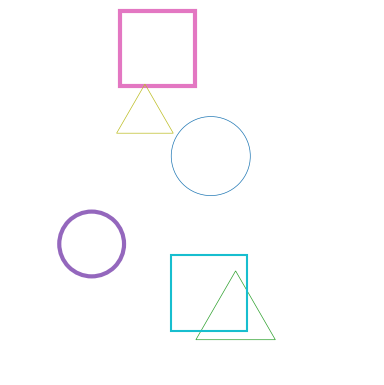[{"shape": "circle", "thickness": 0.5, "radius": 0.51, "center": [0.547, 0.595]}, {"shape": "triangle", "thickness": 0.5, "radius": 0.6, "center": [0.612, 0.177]}, {"shape": "circle", "thickness": 3, "radius": 0.42, "center": [0.238, 0.366]}, {"shape": "square", "thickness": 3, "radius": 0.49, "center": [0.41, 0.874]}, {"shape": "triangle", "thickness": 0.5, "radius": 0.42, "center": [0.376, 0.696]}, {"shape": "square", "thickness": 1.5, "radius": 0.49, "center": [0.542, 0.24]}]